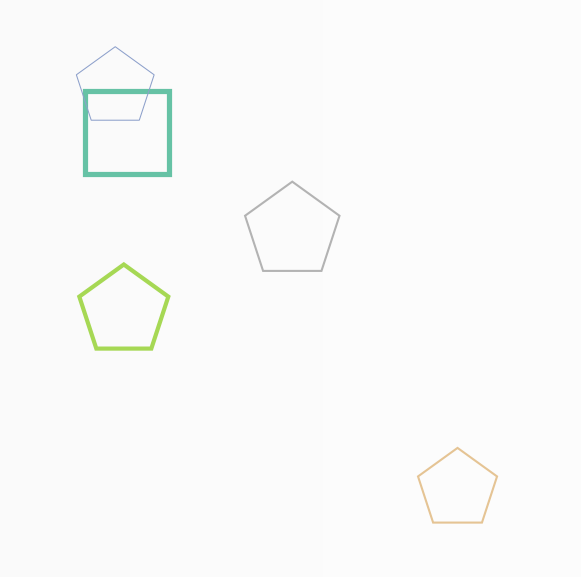[{"shape": "square", "thickness": 2.5, "radius": 0.36, "center": [0.218, 0.77]}, {"shape": "pentagon", "thickness": 0.5, "radius": 0.35, "center": [0.198, 0.848]}, {"shape": "pentagon", "thickness": 2, "radius": 0.4, "center": [0.213, 0.461]}, {"shape": "pentagon", "thickness": 1, "radius": 0.36, "center": [0.787, 0.152]}, {"shape": "pentagon", "thickness": 1, "radius": 0.43, "center": [0.503, 0.599]}]